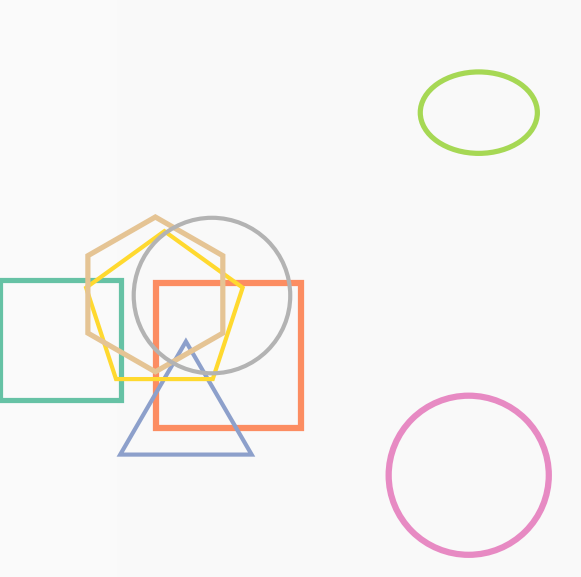[{"shape": "square", "thickness": 2.5, "radius": 0.52, "center": [0.104, 0.41]}, {"shape": "square", "thickness": 3, "radius": 0.63, "center": [0.393, 0.384]}, {"shape": "triangle", "thickness": 2, "radius": 0.65, "center": [0.32, 0.277]}, {"shape": "circle", "thickness": 3, "radius": 0.69, "center": [0.806, 0.176]}, {"shape": "oval", "thickness": 2.5, "radius": 0.5, "center": [0.824, 0.804]}, {"shape": "pentagon", "thickness": 2, "radius": 0.71, "center": [0.283, 0.457]}, {"shape": "hexagon", "thickness": 2.5, "radius": 0.67, "center": [0.267, 0.489]}, {"shape": "circle", "thickness": 2, "radius": 0.67, "center": [0.365, 0.487]}]